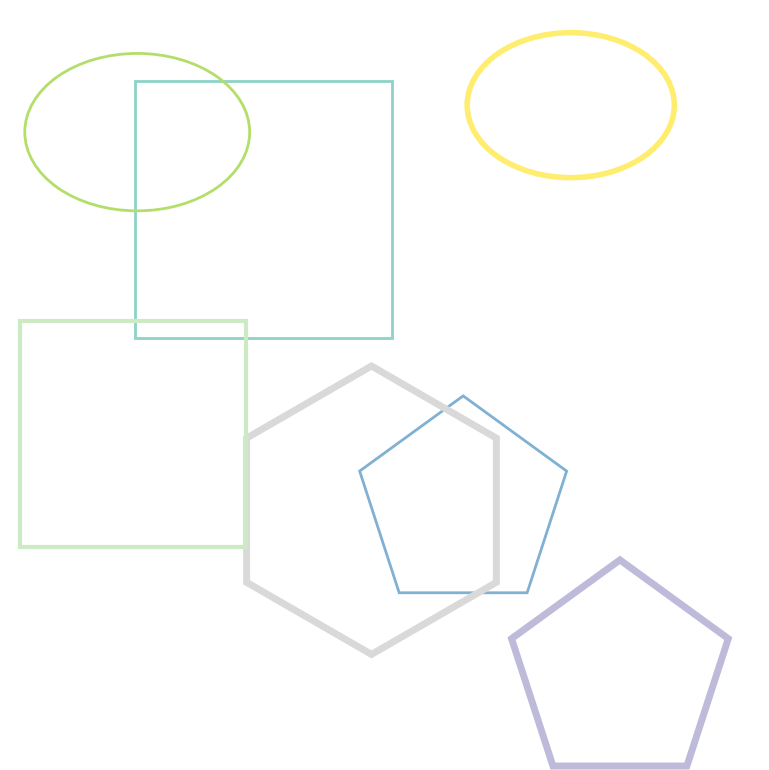[{"shape": "square", "thickness": 1, "radius": 0.83, "center": [0.343, 0.728]}, {"shape": "pentagon", "thickness": 2.5, "radius": 0.74, "center": [0.805, 0.125]}, {"shape": "pentagon", "thickness": 1, "radius": 0.71, "center": [0.602, 0.345]}, {"shape": "oval", "thickness": 1, "radius": 0.73, "center": [0.178, 0.828]}, {"shape": "hexagon", "thickness": 2.5, "radius": 0.94, "center": [0.482, 0.337]}, {"shape": "square", "thickness": 1.5, "radius": 0.73, "center": [0.173, 0.437]}, {"shape": "oval", "thickness": 2, "radius": 0.67, "center": [0.741, 0.863]}]